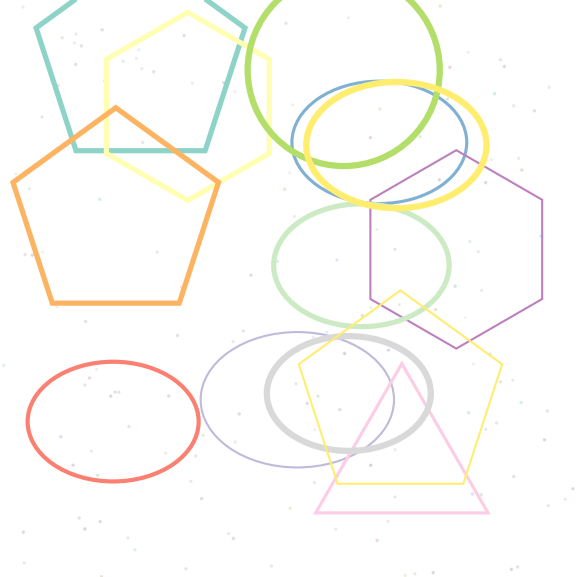[{"shape": "pentagon", "thickness": 2.5, "radius": 0.95, "center": [0.243, 0.892]}, {"shape": "hexagon", "thickness": 2.5, "radius": 0.81, "center": [0.325, 0.815]}, {"shape": "oval", "thickness": 1, "radius": 0.84, "center": [0.515, 0.307]}, {"shape": "oval", "thickness": 2, "radius": 0.74, "center": [0.196, 0.269]}, {"shape": "oval", "thickness": 1.5, "radius": 0.76, "center": [0.657, 0.753]}, {"shape": "pentagon", "thickness": 2.5, "radius": 0.94, "center": [0.2, 0.626]}, {"shape": "circle", "thickness": 3, "radius": 0.83, "center": [0.595, 0.878]}, {"shape": "triangle", "thickness": 1.5, "radius": 0.86, "center": [0.696, 0.197]}, {"shape": "oval", "thickness": 3, "radius": 0.71, "center": [0.604, 0.318]}, {"shape": "hexagon", "thickness": 1, "radius": 0.86, "center": [0.79, 0.567]}, {"shape": "oval", "thickness": 2.5, "radius": 0.76, "center": [0.626, 0.54]}, {"shape": "oval", "thickness": 3, "radius": 0.78, "center": [0.686, 0.748]}, {"shape": "pentagon", "thickness": 1, "radius": 0.93, "center": [0.693, 0.311]}]